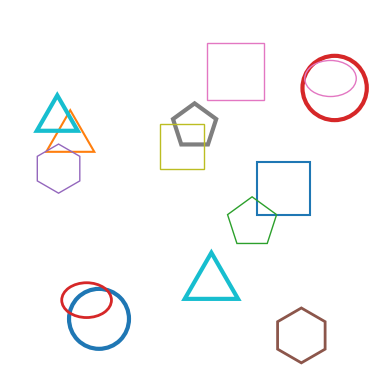[{"shape": "circle", "thickness": 3, "radius": 0.39, "center": [0.257, 0.172]}, {"shape": "square", "thickness": 1.5, "radius": 0.35, "center": [0.736, 0.511]}, {"shape": "triangle", "thickness": 1.5, "radius": 0.36, "center": [0.182, 0.642]}, {"shape": "pentagon", "thickness": 1, "radius": 0.33, "center": [0.655, 0.422]}, {"shape": "circle", "thickness": 3, "radius": 0.42, "center": [0.869, 0.771]}, {"shape": "oval", "thickness": 2, "radius": 0.32, "center": [0.225, 0.22]}, {"shape": "hexagon", "thickness": 1, "radius": 0.32, "center": [0.152, 0.562]}, {"shape": "hexagon", "thickness": 2, "radius": 0.36, "center": [0.783, 0.129]}, {"shape": "oval", "thickness": 1, "radius": 0.33, "center": [0.858, 0.796]}, {"shape": "square", "thickness": 1, "radius": 0.37, "center": [0.611, 0.814]}, {"shape": "pentagon", "thickness": 3, "radius": 0.29, "center": [0.505, 0.673]}, {"shape": "square", "thickness": 1, "radius": 0.29, "center": [0.473, 0.619]}, {"shape": "triangle", "thickness": 3, "radius": 0.31, "center": [0.149, 0.691]}, {"shape": "triangle", "thickness": 3, "radius": 0.4, "center": [0.549, 0.264]}]